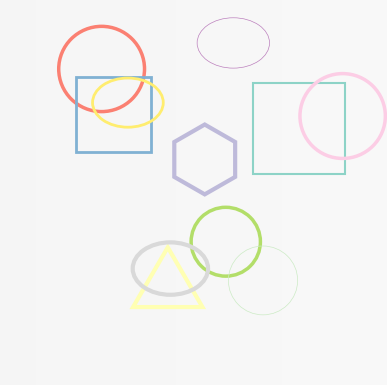[{"shape": "square", "thickness": 1.5, "radius": 0.59, "center": [0.772, 0.667]}, {"shape": "triangle", "thickness": 3, "radius": 0.52, "center": [0.433, 0.254]}, {"shape": "hexagon", "thickness": 3, "radius": 0.45, "center": [0.528, 0.586]}, {"shape": "circle", "thickness": 2.5, "radius": 0.55, "center": [0.262, 0.821]}, {"shape": "square", "thickness": 2, "radius": 0.49, "center": [0.293, 0.703]}, {"shape": "circle", "thickness": 2.5, "radius": 0.45, "center": [0.583, 0.372]}, {"shape": "circle", "thickness": 2.5, "radius": 0.55, "center": [0.884, 0.699]}, {"shape": "oval", "thickness": 3, "radius": 0.49, "center": [0.44, 0.302]}, {"shape": "oval", "thickness": 0.5, "radius": 0.47, "center": [0.602, 0.888]}, {"shape": "circle", "thickness": 0.5, "radius": 0.45, "center": [0.679, 0.272]}, {"shape": "oval", "thickness": 2, "radius": 0.46, "center": [0.33, 0.733]}]